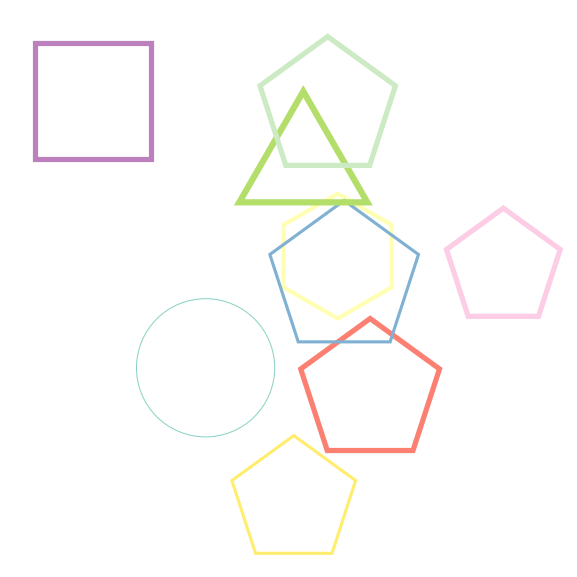[{"shape": "circle", "thickness": 0.5, "radius": 0.6, "center": [0.356, 0.362]}, {"shape": "hexagon", "thickness": 2, "radius": 0.54, "center": [0.585, 0.556]}, {"shape": "pentagon", "thickness": 2.5, "radius": 0.63, "center": [0.641, 0.321]}, {"shape": "pentagon", "thickness": 1.5, "radius": 0.68, "center": [0.596, 0.517]}, {"shape": "triangle", "thickness": 3, "radius": 0.64, "center": [0.525, 0.713]}, {"shape": "pentagon", "thickness": 2.5, "radius": 0.52, "center": [0.872, 0.535]}, {"shape": "square", "thickness": 2.5, "radius": 0.5, "center": [0.161, 0.824]}, {"shape": "pentagon", "thickness": 2.5, "radius": 0.62, "center": [0.567, 0.812]}, {"shape": "pentagon", "thickness": 1.5, "radius": 0.56, "center": [0.509, 0.132]}]